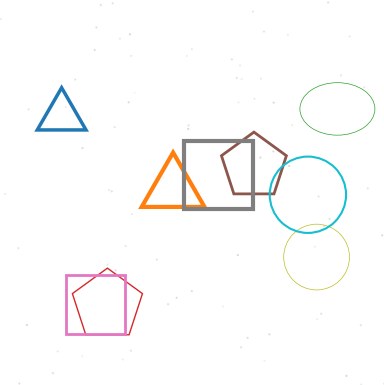[{"shape": "triangle", "thickness": 2.5, "radius": 0.37, "center": [0.16, 0.699]}, {"shape": "triangle", "thickness": 3, "radius": 0.47, "center": [0.45, 0.51]}, {"shape": "oval", "thickness": 0.5, "radius": 0.49, "center": [0.876, 0.717]}, {"shape": "pentagon", "thickness": 1, "radius": 0.48, "center": [0.279, 0.208]}, {"shape": "pentagon", "thickness": 2, "radius": 0.44, "center": [0.66, 0.568]}, {"shape": "square", "thickness": 2, "radius": 0.38, "center": [0.248, 0.209]}, {"shape": "square", "thickness": 3, "radius": 0.44, "center": [0.567, 0.546]}, {"shape": "circle", "thickness": 0.5, "radius": 0.43, "center": [0.822, 0.332]}, {"shape": "circle", "thickness": 1.5, "radius": 0.5, "center": [0.8, 0.494]}]